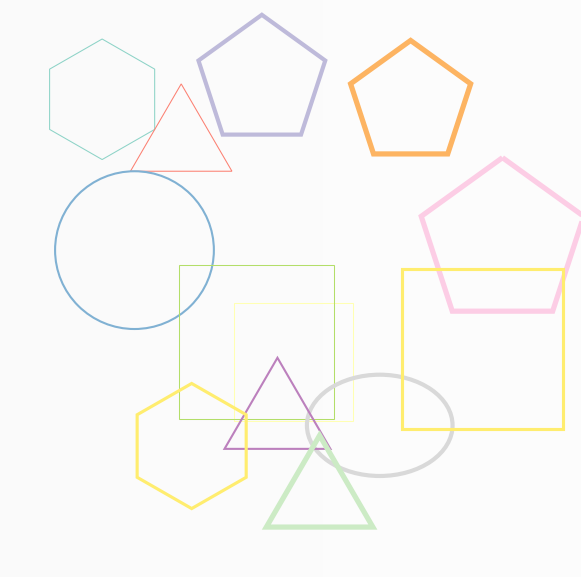[{"shape": "hexagon", "thickness": 0.5, "radius": 0.52, "center": [0.176, 0.827]}, {"shape": "square", "thickness": 0.5, "radius": 0.51, "center": [0.506, 0.373]}, {"shape": "pentagon", "thickness": 2, "radius": 0.57, "center": [0.451, 0.859]}, {"shape": "triangle", "thickness": 0.5, "radius": 0.5, "center": [0.312, 0.753]}, {"shape": "circle", "thickness": 1, "radius": 0.68, "center": [0.231, 0.566]}, {"shape": "pentagon", "thickness": 2.5, "radius": 0.54, "center": [0.706, 0.82]}, {"shape": "square", "thickness": 0.5, "radius": 0.66, "center": [0.441, 0.407]}, {"shape": "pentagon", "thickness": 2.5, "radius": 0.73, "center": [0.864, 0.579]}, {"shape": "oval", "thickness": 2, "radius": 0.63, "center": [0.653, 0.263]}, {"shape": "triangle", "thickness": 1, "radius": 0.53, "center": [0.477, 0.274]}, {"shape": "triangle", "thickness": 2.5, "radius": 0.53, "center": [0.55, 0.139]}, {"shape": "square", "thickness": 1.5, "radius": 0.69, "center": [0.83, 0.395]}, {"shape": "hexagon", "thickness": 1.5, "radius": 0.54, "center": [0.33, 0.227]}]